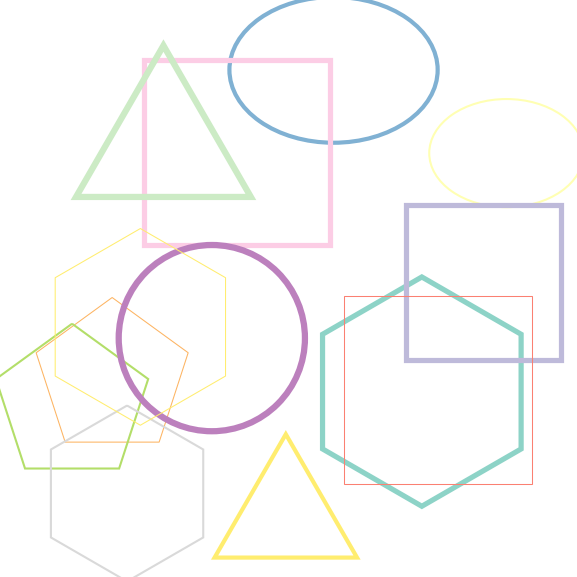[{"shape": "hexagon", "thickness": 2.5, "radius": 0.99, "center": [0.73, 0.321]}, {"shape": "oval", "thickness": 1, "radius": 0.67, "center": [0.877, 0.734]}, {"shape": "square", "thickness": 2.5, "radius": 0.67, "center": [0.837, 0.509]}, {"shape": "square", "thickness": 0.5, "radius": 0.81, "center": [0.758, 0.323]}, {"shape": "oval", "thickness": 2, "radius": 0.9, "center": [0.578, 0.878]}, {"shape": "pentagon", "thickness": 0.5, "radius": 0.69, "center": [0.194, 0.346]}, {"shape": "pentagon", "thickness": 1, "radius": 0.69, "center": [0.125, 0.3]}, {"shape": "square", "thickness": 2.5, "radius": 0.8, "center": [0.41, 0.735]}, {"shape": "hexagon", "thickness": 1, "radius": 0.76, "center": [0.22, 0.145]}, {"shape": "circle", "thickness": 3, "radius": 0.81, "center": [0.367, 0.414]}, {"shape": "triangle", "thickness": 3, "radius": 0.87, "center": [0.283, 0.745]}, {"shape": "hexagon", "thickness": 0.5, "radius": 0.85, "center": [0.243, 0.433]}, {"shape": "triangle", "thickness": 2, "radius": 0.71, "center": [0.495, 0.105]}]